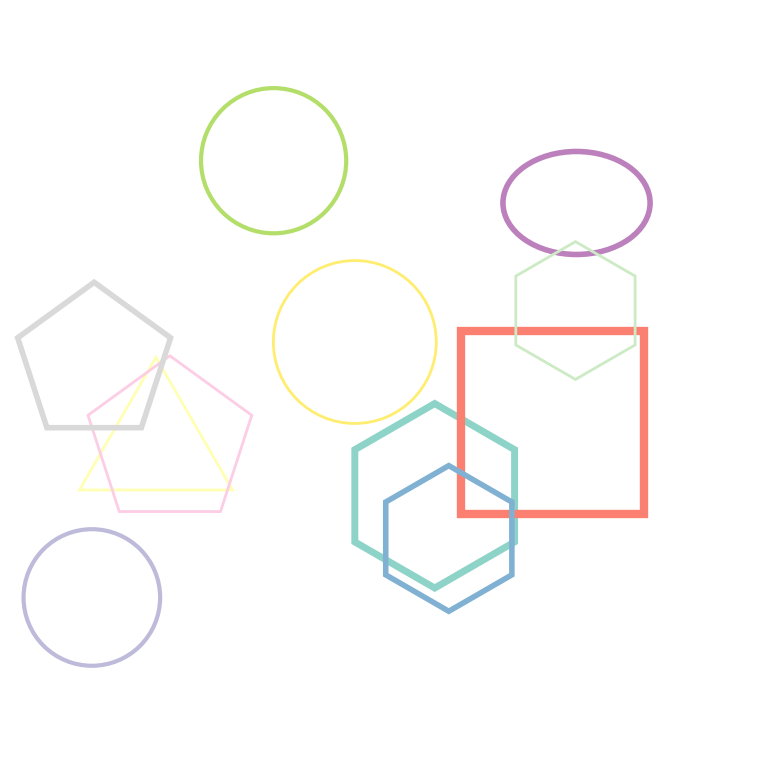[{"shape": "hexagon", "thickness": 2.5, "radius": 0.6, "center": [0.565, 0.356]}, {"shape": "triangle", "thickness": 1, "radius": 0.57, "center": [0.203, 0.421]}, {"shape": "circle", "thickness": 1.5, "radius": 0.44, "center": [0.119, 0.224]}, {"shape": "square", "thickness": 3, "radius": 0.59, "center": [0.718, 0.451]}, {"shape": "hexagon", "thickness": 2, "radius": 0.47, "center": [0.583, 0.301]}, {"shape": "circle", "thickness": 1.5, "radius": 0.47, "center": [0.355, 0.791]}, {"shape": "pentagon", "thickness": 1, "radius": 0.56, "center": [0.221, 0.426]}, {"shape": "pentagon", "thickness": 2, "radius": 0.52, "center": [0.122, 0.529]}, {"shape": "oval", "thickness": 2, "radius": 0.48, "center": [0.749, 0.736]}, {"shape": "hexagon", "thickness": 1, "radius": 0.45, "center": [0.747, 0.597]}, {"shape": "circle", "thickness": 1, "radius": 0.53, "center": [0.461, 0.556]}]